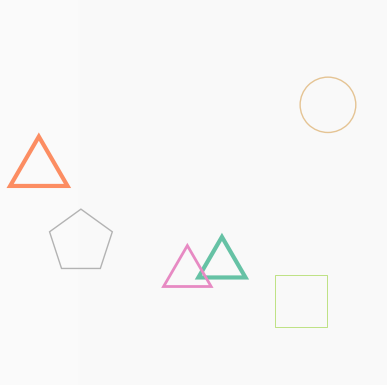[{"shape": "triangle", "thickness": 3, "radius": 0.35, "center": [0.573, 0.314]}, {"shape": "triangle", "thickness": 3, "radius": 0.43, "center": [0.1, 0.56]}, {"shape": "triangle", "thickness": 2, "radius": 0.35, "center": [0.483, 0.291]}, {"shape": "square", "thickness": 0.5, "radius": 0.34, "center": [0.777, 0.218]}, {"shape": "circle", "thickness": 1, "radius": 0.36, "center": [0.846, 0.728]}, {"shape": "pentagon", "thickness": 1, "radius": 0.43, "center": [0.209, 0.372]}]